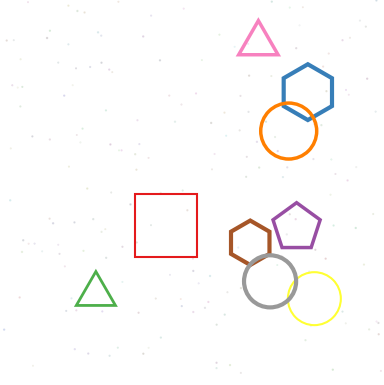[{"shape": "square", "thickness": 1.5, "radius": 0.41, "center": [0.431, 0.414]}, {"shape": "hexagon", "thickness": 3, "radius": 0.36, "center": [0.8, 0.761]}, {"shape": "triangle", "thickness": 2, "radius": 0.29, "center": [0.249, 0.236]}, {"shape": "pentagon", "thickness": 2.5, "radius": 0.32, "center": [0.77, 0.409]}, {"shape": "circle", "thickness": 2.5, "radius": 0.36, "center": [0.75, 0.66]}, {"shape": "circle", "thickness": 1.5, "radius": 0.34, "center": [0.817, 0.224]}, {"shape": "hexagon", "thickness": 3, "radius": 0.29, "center": [0.65, 0.369]}, {"shape": "triangle", "thickness": 2.5, "radius": 0.3, "center": [0.671, 0.887]}, {"shape": "circle", "thickness": 3, "radius": 0.34, "center": [0.702, 0.269]}]